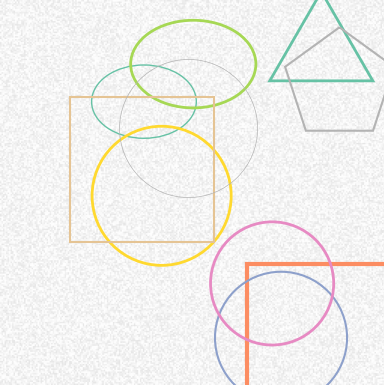[{"shape": "oval", "thickness": 1, "radius": 0.68, "center": [0.374, 0.736]}, {"shape": "triangle", "thickness": 2, "radius": 0.77, "center": [0.835, 0.867]}, {"shape": "square", "thickness": 3, "radius": 0.93, "center": [0.83, 0.127]}, {"shape": "circle", "thickness": 1.5, "radius": 0.86, "center": [0.73, 0.123]}, {"shape": "circle", "thickness": 2, "radius": 0.8, "center": [0.707, 0.264]}, {"shape": "oval", "thickness": 2, "radius": 0.81, "center": [0.502, 0.834]}, {"shape": "circle", "thickness": 2, "radius": 0.9, "center": [0.42, 0.491]}, {"shape": "square", "thickness": 1.5, "radius": 0.94, "center": [0.368, 0.56]}, {"shape": "pentagon", "thickness": 1.5, "radius": 0.74, "center": [0.882, 0.781]}, {"shape": "circle", "thickness": 0.5, "radius": 0.9, "center": [0.49, 0.666]}]